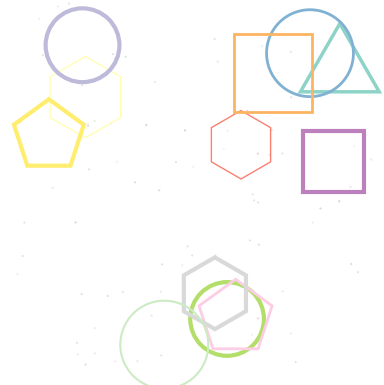[{"shape": "triangle", "thickness": 2.5, "radius": 0.59, "center": [0.883, 0.821]}, {"shape": "hexagon", "thickness": 1, "radius": 0.53, "center": [0.222, 0.748]}, {"shape": "circle", "thickness": 3, "radius": 0.48, "center": [0.214, 0.883]}, {"shape": "hexagon", "thickness": 1, "radius": 0.44, "center": [0.626, 0.624]}, {"shape": "circle", "thickness": 2, "radius": 0.56, "center": [0.805, 0.862]}, {"shape": "square", "thickness": 2, "radius": 0.51, "center": [0.709, 0.81]}, {"shape": "circle", "thickness": 3, "radius": 0.48, "center": [0.59, 0.172]}, {"shape": "pentagon", "thickness": 2, "radius": 0.5, "center": [0.612, 0.175]}, {"shape": "hexagon", "thickness": 3, "radius": 0.47, "center": [0.558, 0.238]}, {"shape": "square", "thickness": 3, "radius": 0.4, "center": [0.867, 0.581]}, {"shape": "circle", "thickness": 1.5, "radius": 0.57, "center": [0.427, 0.105]}, {"shape": "pentagon", "thickness": 3, "radius": 0.48, "center": [0.127, 0.647]}]